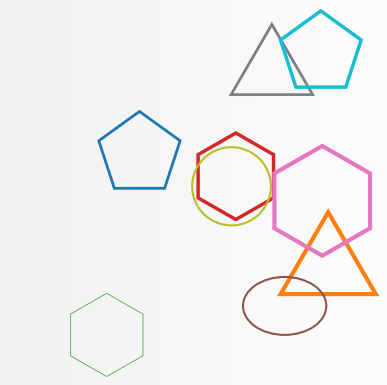[{"shape": "pentagon", "thickness": 2, "radius": 0.55, "center": [0.36, 0.6]}, {"shape": "triangle", "thickness": 3, "radius": 0.71, "center": [0.847, 0.307]}, {"shape": "hexagon", "thickness": 0.5, "radius": 0.54, "center": [0.275, 0.13]}, {"shape": "hexagon", "thickness": 2.5, "radius": 0.56, "center": [0.609, 0.542]}, {"shape": "oval", "thickness": 1.5, "radius": 0.54, "center": [0.735, 0.205]}, {"shape": "hexagon", "thickness": 3, "radius": 0.71, "center": [0.832, 0.478]}, {"shape": "triangle", "thickness": 2, "radius": 0.61, "center": [0.702, 0.815]}, {"shape": "circle", "thickness": 1.5, "radius": 0.51, "center": [0.597, 0.516]}, {"shape": "pentagon", "thickness": 2.5, "radius": 0.55, "center": [0.828, 0.862]}]